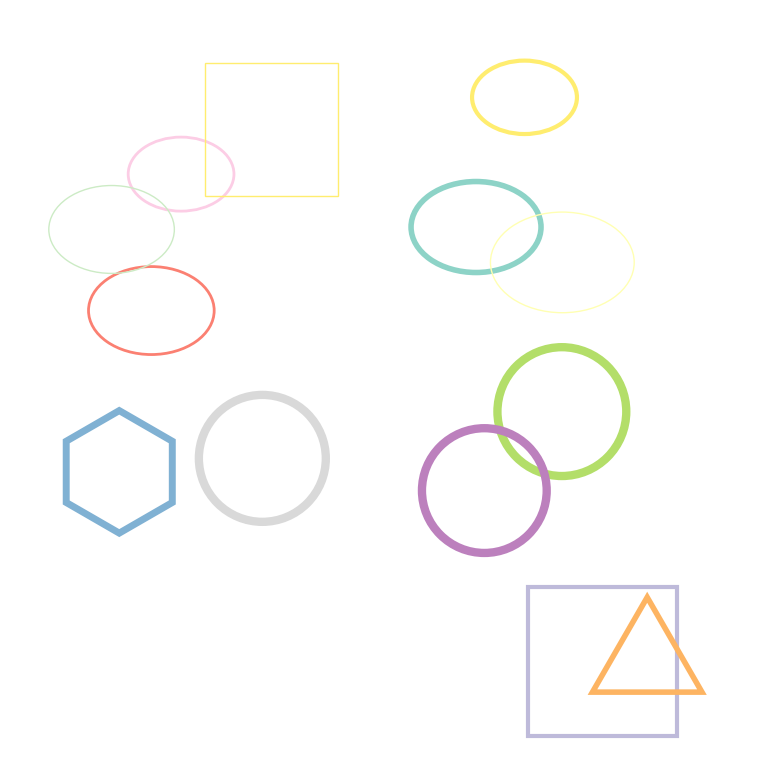[{"shape": "oval", "thickness": 2, "radius": 0.42, "center": [0.618, 0.705]}, {"shape": "oval", "thickness": 0.5, "radius": 0.47, "center": [0.73, 0.659]}, {"shape": "square", "thickness": 1.5, "radius": 0.48, "center": [0.783, 0.141]}, {"shape": "oval", "thickness": 1, "radius": 0.41, "center": [0.197, 0.597]}, {"shape": "hexagon", "thickness": 2.5, "radius": 0.4, "center": [0.155, 0.387]}, {"shape": "triangle", "thickness": 2, "radius": 0.41, "center": [0.841, 0.142]}, {"shape": "circle", "thickness": 3, "radius": 0.42, "center": [0.73, 0.465]}, {"shape": "oval", "thickness": 1, "radius": 0.34, "center": [0.235, 0.774]}, {"shape": "circle", "thickness": 3, "radius": 0.41, "center": [0.341, 0.405]}, {"shape": "circle", "thickness": 3, "radius": 0.4, "center": [0.629, 0.363]}, {"shape": "oval", "thickness": 0.5, "radius": 0.41, "center": [0.145, 0.702]}, {"shape": "square", "thickness": 0.5, "radius": 0.43, "center": [0.353, 0.832]}, {"shape": "oval", "thickness": 1.5, "radius": 0.34, "center": [0.681, 0.874]}]